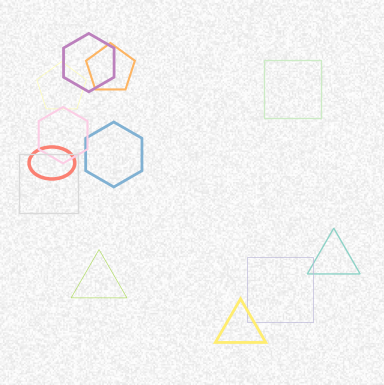[{"shape": "triangle", "thickness": 1, "radius": 0.4, "center": [0.867, 0.328]}, {"shape": "pentagon", "thickness": 0.5, "radius": 0.34, "center": [0.16, 0.772]}, {"shape": "square", "thickness": 0.5, "radius": 0.43, "center": [0.727, 0.247]}, {"shape": "oval", "thickness": 2.5, "radius": 0.3, "center": [0.135, 0.577]}, {"shape": "hexagon", "thickness": 2, "radius": 0.42, "center": [0.296, 0.599]}, {"shape": "pentagon", "thickness": 1.5, "radius": 0.33, "center": [0.287, 0.822]}, {"shape": "triangle", "thickness": 0.5, "radius": 0.42, "center": [0.257, 0.268]}, {"shape": "hexagon", "thickness": 1.5, "radius": 0.37, "center": [0.164, 0.649]}, {"shape": "square", "thickness": 1, "radius": 0.38, "center": [0.126, 0.523]}, {"shape": "hexagon", "thickness": 2, "radius": 0.38, "center": [0.231, 0.837]}, {"shape": "square", "thickness": 1, "radius": 0.37, "center": [0.76, 0.769]}, {"shape": "triangle", "thickness": 2, "radius": 0.38, "center": [0.625, 0.148]}]